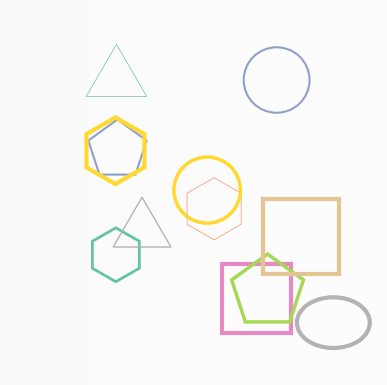[{"shape": "triangle", "thickness": 0.5, "radius": 0.45, "center": [0.301, 0.794]}, {"shape": "hexagon", "thickness": 2, "radius": 0.35, "center": [0.299, 0.338]}, {"shape": "hexagon", "thickness": 0.5, "radius": 0.4, "center": [0.553, 0.458]}, {"shape": "circle", "thickness": 1.5, "radius": 0.42, "center": [0.714, 0.792]}, {"shape": "pentagon", "thickness": 1.5, "radius": 0.4, "center": [0.303, 0.61]}, {"shape": "square", "thickness": 3, "radius": 0.44, "center": [0.662, 0.225]}, {"shape": "pentagon", "thickness": 2.5, "radius": 0.49, "center": [0.69, 0.243]}, {"shape": "hexagon", "thickness": 3, "radius": 0.43, "center": [0.298, 0.608]}, {"shape": "circle", "thickness": 2.5, "radius": 0.43, "center": [0.535, 0.506]}, {"shape": "square", "thickness": 3, "radius": 0.49, "center": [0.777, 0.386]}, {"shape": "oval", "thickness": 3, "radius": 0.47, "center": [0.86, 0.162]}, {"shape": "triangle", "thickness": 1, "radius": 0.43, "center": [0.366, 0.401]}]